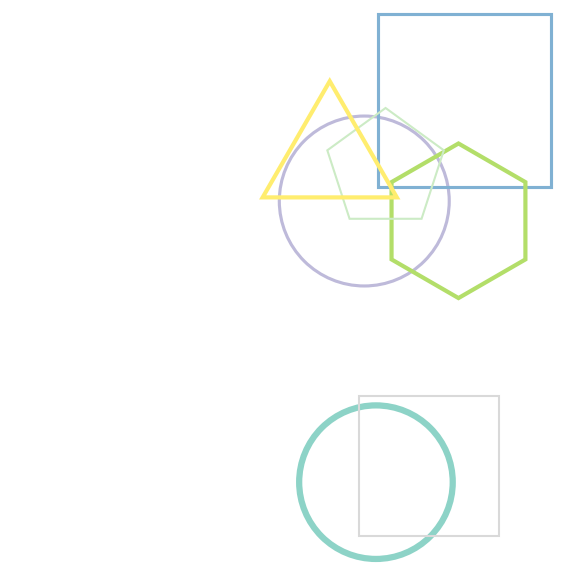[{"shape": "circle", "thickness": 3, "radius": 0.66, "center": [0.651, 0.164]}, {"shape": "circle", "thickness": 1.5, "radius": 0.74, "center": [0.631, 0.651]}, {"shape": "square", "thickness": 1.5, "radius": 0.75, "center": [0.804, 0.825]}, {"shape": "hexagon", "thickness": 2, "radius": 0.67, "center": [0.794, 0.617]}, {"shape": "square", "thickness": 1, "radius": 0.61, "center": [0.743, 0.192]}, {"shape": "pentagon", "thickness": 1, "radius": 0.53, "center": [0.668, 0.706]}, {"shape": "triangle", "thickness": 2, "radius": 0.67, "center": [0.571, 0.724]}]